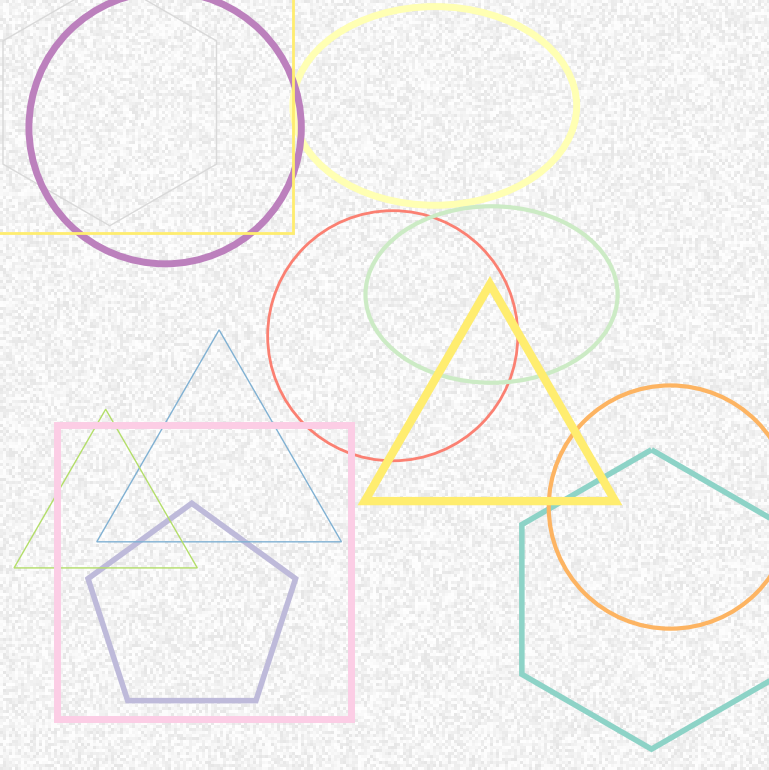[{"shape": "hexagon", "thickness": 2, "radius": 0.97, "center": [0.846, 0.222]}, {"shape": "oval", "thickness": 2.5, "radius": 0.92, "center": [0.565, 0.862]}, {"shape": "pentagon", "thickness": 2, "radius": 0.71, "center": [0.249, 0.205]}, {"shape": "circle", "thickness": 1, "radius": 0.81, "center": [0.51, 0.564]}, {"shape": "triangle", "thickness": 0.5, "radius": 0.92, "center": [0.285, 0.388]}, {"shape": "circle", "thickness": 1.5, "radius": 0.79, "center": [0.871, 0.341]}, {"shape": "triangle", "thickness": 0.5, "radius": 0.69, "center": [0.137, 0.331]}, {"shape": "square", "thickness": 2.5, "radius": 0.96, "center": [0.265, 0.257]}, {"shape": "hexagon", "thickness": 0.5, "radius": 0.8, "center": [0.143, 0.867]}, {"shape": "circle", "thickness": 2.5, "radius": 0.88, "center": [0.214, 0.834]}, {"shape": "oval", "thickness": 1.5, "radius": 0.82, "center": [0.638, 0.618]}, {"shape": "square", "thickness": 1, "radius": 0.99, "center": [0.182, 0.895]}, {"shape": "triangle", "thickness": 3, "radius": 0.94, "center": [0.636, 0.443]}]